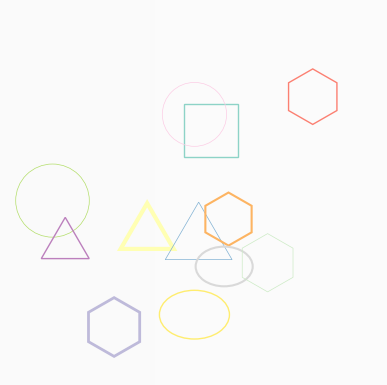[{"shape": "square", "thickness": 1, "radius": 0.35, "center": [0.545, 0.662]}, {"shape": "triangle", "thickness": 3, "radius": 0.4, "center": [0.38, 0.393]}, {"shape": "hexagon", "thickness": 2, "radius": 0.38, "center": [0.294, 0.151]}, {"shape": "hexagon", "thickness": 1, "radius": 0.36, "center": [0.807, 0.749]}, {"shape": "triangle", "thickness": 0.5, "radius": 0.5, "center": [0.513, 0.375]}, {"shape": "hexagon", "thickness": 1.5, "radius": 0.34, "center": [0.59, 0.431]}, {"shape": "circle", "thickness": 0.5, "radius": 0.47, "center": [0.135, 0.479]}, {"shape": "circle", "thickness": 0.5, "radius": 0.42, "center": [0.502, 0.703]}, {"shape": "oval", "thickness": 1.5, "radius": 0.37, "center": [0.578, 0.308]}, {"shape": "triangle", "thickness": 1, "radius": 0.36, "center": [0.168, 0.364]}, {"shape": "hexagon", "thickness": 0.5, "radius": 0.38, "center": [0.691, 0.318]}, {"shape": "oval", "thickness": 1, "radius": 0.45, "center": [0.502, 0.183]}]